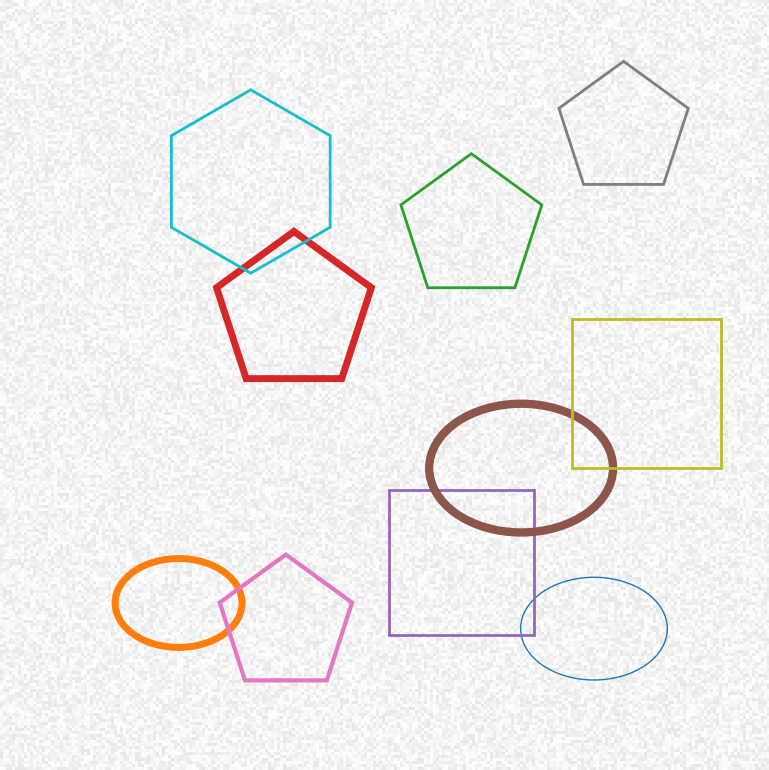[{"shape": "oval", "thickness": 0.5, "radius": 0.48, "center": [0.771, 0.184]}, {"shape": "oval", "thickness": 2.5, "radius": 0.41, "center": [0.232, 0.217]}, {"shape": "pentagon", "thickness": 1, "radius": 0.48, "center": [0.612, 0.704]}, {"shape": "pentagon", "thickness": 2.5, "radius": 0.53, "center": [0.382, 0.594]}, {"shape": "square", "thickness": 1, "radius": 0.47, "center": [0.6, 0.27]}, {"shape": "oval", "thickness": 3, "radius": 0.6, "center": [0.677, 0.392]}, {"shape": "pentagon", "thickness": 1.5, "radius": 0.45, "center": [0.371, 0.189]}, {"shape": "pentagon", "thickness": 1, "radius": 0.44, "center": [0.81, 0.832]}, {"shape": "square", "thickness": 1, "radius": 0.48, "center": [0.839, 0.49]}, {"shape": "hexagon", "thickness": 1, "radius": 0.6, "center": [0.326, 0.764]}]